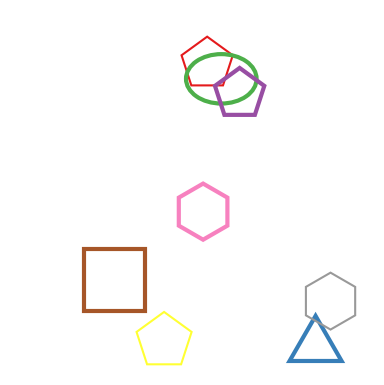[{"shape": "pentagon", "thickness": 1.5, "radius": 0.35, "center": [0.538, 0.835]}, {"shape": "triangle", "thickness": 3, "radius": 0.39, "center": [0.82, 0.101]}, {"shape": "oval", "thickness": 3, "radius": 0.46, "center": [0.575, 0.795]}, {"shape": "pentagon", "thickness": 3, "radius": 0.34, "center": [0.622, 0.756]}, {"shape": "pentagon", "thickness": 1.5, "radius": 0.38, "center": [0.426, 0.115]}, {"shape": "square", "thickness": 3, "radius": 0.4, "center": [0.297, 0.273]}, {"shape": "hexagon", "thickness": 3, "radius": 0.36, "center": [0.528, 0.45]}, {"shape": "hexagon", "thickness": 1.5, "radius": 0.37, "center": [0.859, 0.218]}]